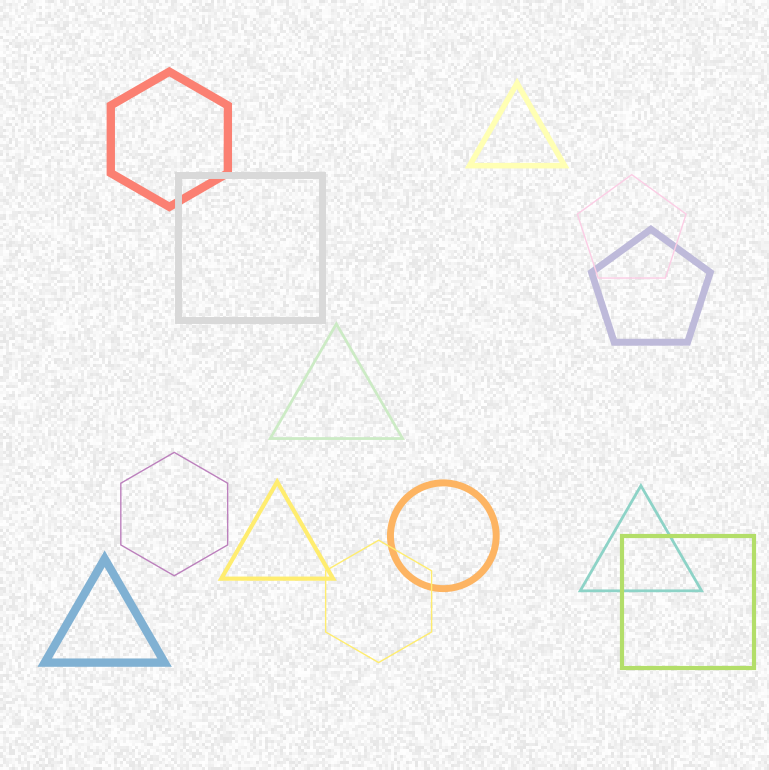[{"shape": "triangle", "thickness": 1, "radius": 0.46, "center": [0.832, 0.278]}, {"shape": "triangle", "thickness": 2, "radius": 0.36, "center": [0.672, 0.821]}, {"shape": "pentagon", "thickness": 2.5, "radius": 0.41, "center": [0.845, 0.621]}, {"shape": "hexagon", "thickness": 3, "radius": 0.44, "center": [0.22, 0.819]}, {"shape": "triangle", "thickness": 3, "radius": 0.45, "center": [0.136, 0.184]}, {"shape": "circle", "thickness": 2.5, "radius": 0.34, "center": [0.576, 0.304]}, {"shape": "square", "thickness": 1.5, "radius": 0.43, "center": [0.894, 0.218]}, {"shape": "pentagon", "thickness": 0.5, "radius": 0.37, "center": [0.82, 0.699]}, {"shape": "square", "thickness": 2.5, "radius": 0.47, "center": [0.324, 0.679]}, {"shape": "hexagon", "thickness": 0.5, "radius": 0.4, "center": [0.226, 0.332]}, {"shape": "triangle", "thickness": 1, "radius": 0.5, "center": [0.437, 0.48]}, {"shape": "hexagon", "thickness": 0.5, "radius": 0.4, "center": [0.492, 0.219]}, {"shape": "triangle", "thickness": 1.5, "radius": 0.42, "center": [0.36, 0.29]}]